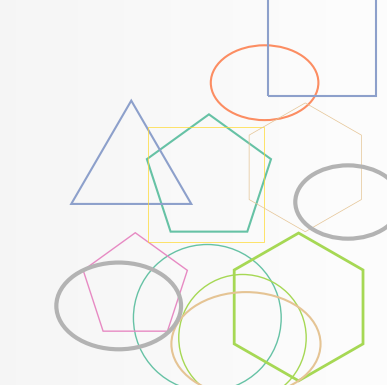[{"shape": "pentagon", "thickness": 1.5, "radius": 0.84, "center": [0.539, 0.535]}, {"shape": "circle", "thickness": 1, "radius": 0.95, "center": [0.535, 0.174]}, {"shape": "oval", "thickness": 1.5, "radius": 0.69, "center": [0.683, 0.785]}, {"shape": "square", "thickness": 1.5, "radius": 0.69, "center": [0.831, 0.889]}, {"shape": "triangle", "thickness": 1.5, "radius": 0.89, "center": [0.339, 0.56]}, {"shape": "pentagon", "thickness": 1, "radius": 0.71, "center": [0.349, 0.254]}, {"shape": "hexagon", "thickness": 2, "radius": 0.96, "center": [0.771, 0.203]}, {"shape": "circle", "thickness": 1, "radius": 0.82, "center": [0.626, 0.123]}, {"shape": "square", "thickness": 0.5, "radius": 0.75, "center": [0.531, 0.521]}, {"shape": "hexagon", "thickness": 0.5, "radius": 0.84, "center": [0.788, 0.565]}, {"shape": "oval", "thickness": 1.5, "radius": 0.96, "center": [0.635, 0.107]}, {"shape": "oval", "thickness": 3, "radius": 0.68, "center": [0.898, 0.475]}, {"shape": "oval", "thickness": 3, "radius": 0.8, "center": [0.306, 0.205]}]